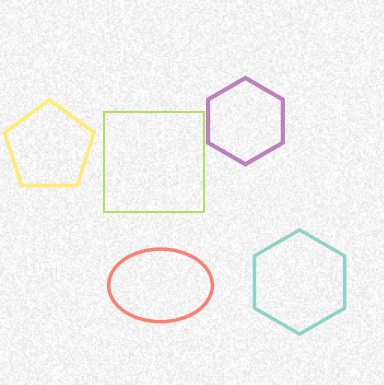[{"shape": "hexagon", "thickness": 2.5, "radius": 0.68, "center": [0.778, 0.268]}, {"shape": "oval", "thickness": 2.5, "radius": 0.67, "center": [0.417, 0.259]}, {"shape": "square", "thickness": 1.5, "radius": 0.65, "center": [0.4, 0.58]}, {"shape": "hexagon", "thickness": 3, "radius": 0.56, "center": [0.638, 0.685]}, {"shape": "pentagon", "thickness": 2.5, "radius": 0.61, "center": [0.128, 0.617]}]